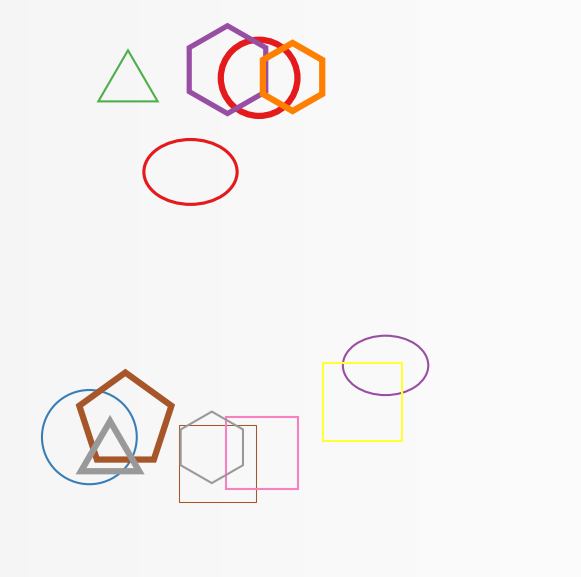[{"shape": "circle", "thickness": 3, "radius": 0.33, "center": [0.446, 0.864]}, {"shape": "oval", "thickness": 1.5, "radius": 0.4, "center": [0.328, 0.701]}, {"shape": "circle", "thickness": 1, "radius": 0.41, "center": [0.154, 0.242]}, {"shape": "triangle", "thickness": 1, "radius": 0.29, "center": [0.22, 0.853]}, {"shape": "oval", "thickness": 1, "radius": 0.37, "center": [0.663, 0.366]}, {"shape": "hexagon", "thickness": 2.5, "radius": 0.38, "center": [0.391, 0.879]}, {"shape": "hexagon", "thickness": 3, "radius": 0.29, "center": [0.503, 0.866]}, {"shape": "square", "thickness": 1, "radius": 0.34, "center": [0.623, 0.303]}, {"shape": "pentagon", "thickness": 3, "radius": 0.42, "center": [0.216, 0.271]}, {"shape": "square", "thickness": 0.5, "radius": 0.33, "center": [0.374, 0.197]}, {"shape": "square", "thickness": 1, "radius": 0.31, "center": [0.451, 0.215]}, {"shape": "triangle", "thickness": 3, "radius": 0.29, "center": [0.189, 0.212]}, {"shape": "hexagon", "thickness": 1, "radius": 0.31, "center": [0.364, 0.225]}]